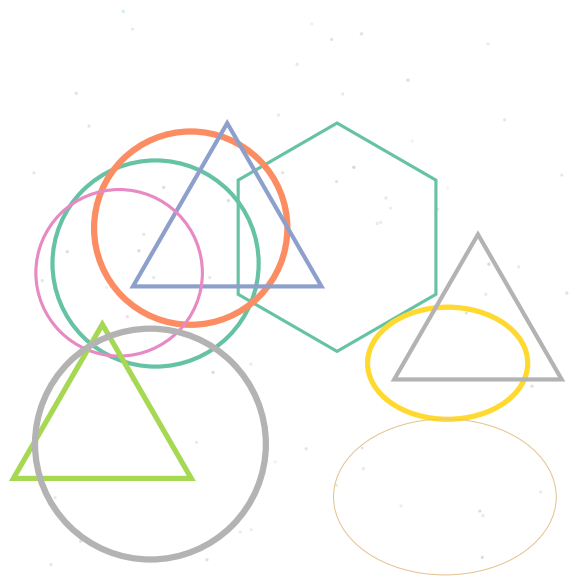[{"shape": "hexagon", "thickness": 1.5, "radius": 0.99, "center": [0.584, 0.588]}, {"shape": "circle", "thickness": 2, "radius": 0.89, "center": [0.269, 0.543]}, {"shape": "circle", "thickness": 3, "radius": 0.84, "center": [0.33, 0.604]}, {"shape": "triangle", "thickness": 2, "radius": 0.94, "center": [0.393, 0.597]}, {"shape": "circle", "thickness": 1.5, "radius": 0.72, "center": [0.206, 0.527]}, {"shape": "triangle", "thickness": 2.5, "radius": 0.89, "center": [0.177, 0.26]}, {"shape": "oval", "thickness": 2.5, "radius": 0.69, "center": [0.775, 0.37]}, {"shape": "oval", "thickness": 0.5, "radius": 0.96, "center": [0.77, 0.139]}, {"shape": "triangle", "thickness": 2, "radius": 0.84, "center": [0.828, 0.426]}, {"shape": "circle", "thickness": 3, "radius": 1.0, "center": [0.261, 0.23]}]